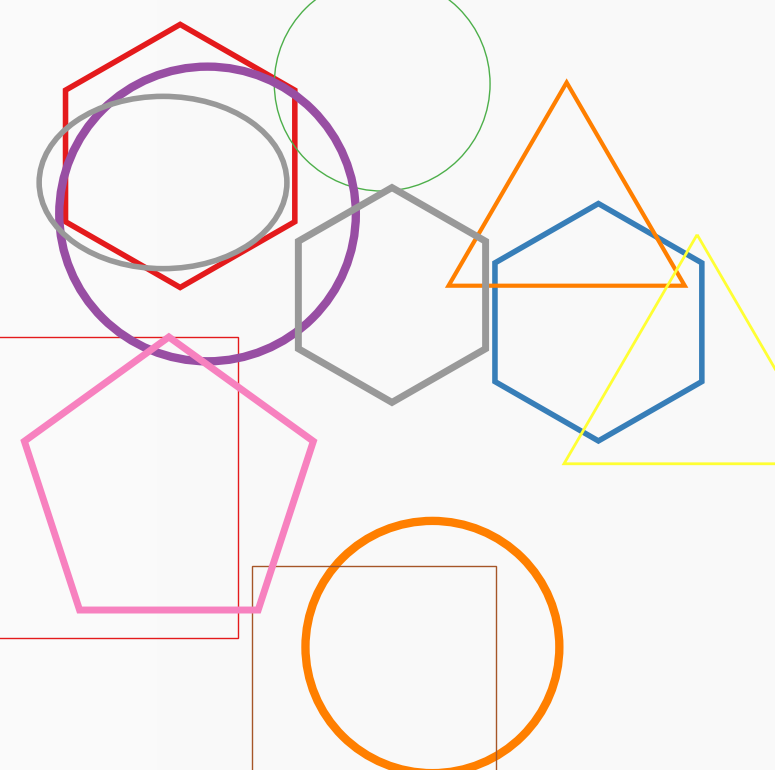[{"shape": "hexagon", "thickness": 2, "radius": 0.85, "center": [0.232, 0.797]}, {"shape": "square", "thickness": 0.5, "radius": 0.97, "center": [0.112, 0.367]}, {"shape": "hexagon", "thickness": 2, "radius": 0.77, "center": [0.772, 0.581]}, {"shape": "circle", "thickness": 0.5, "radius": 0.7, "center": [0.493, 0.891]}, {"shape": "circle", "thickness": 3, "radius": 0.96, "center": [0.268, 0.722]}, {"shape": "circle", "thickness": 3, "radius": 0.82, "center": [0.558, 0.16]}, {"shape": "triangle", "thickness": 1.5, "radius": 0.88, "center": [0.731, 0.717]}, {"shape": "triangle", "thickness": 1, "radius": 0.99, "center": [0.9, 0.497]}, {"shape": "square", "thickness": 0.5, "radius": 0.79, "center": [0.482, 0.107]}, {"shape": "pentagon", "thickness": 2.5, "radius": 0.98, "center": [0.218, 0.366]}, {"shape": "oval", "thickness": 2, "radius": 0.8, "center": [0.21, 0.763]}, {"shape": "hexagon", "thickness": 2.5, "radius": 0.7, "center": [0.506, 0.617]}]